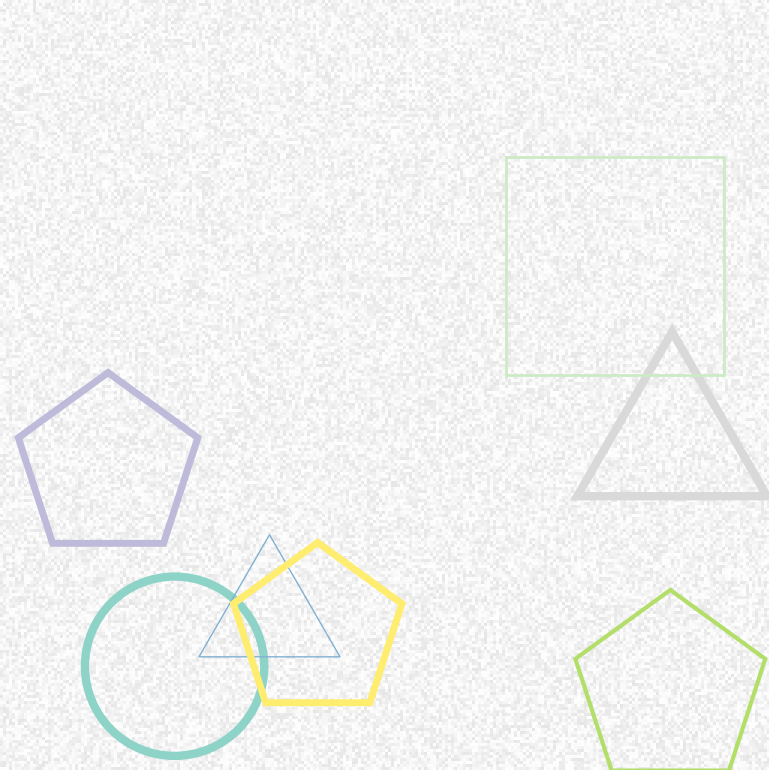[{"shape": "circle", "thickness": 3, "radius": 0.58, "center": [0.227, 0.135]}, {"shape": "pentagon", "thickness": 2.5, "radius": 0.61, "center": [0.14, 0.394]}, {"shape": "triangle", "thickness": 0.5, "radius": 0.53, "center": [0.35, 0.2]}, {"shape": "pentagon", "thickness": 1.5, "radius": 0.65, "center": [0.871, 0.104]}, {"shape": "triangle", "thickness": 3, "radius": 0.71, "center": [0.873, 0.427]}, {"shape": "square", "thickness": 1, "radius": 0.71, "center": [0.798, 0.654]}, {"shape": "pentagon", "thickness": 2.5, "radius": 0.57, "center": [0.413, 0.18]}]